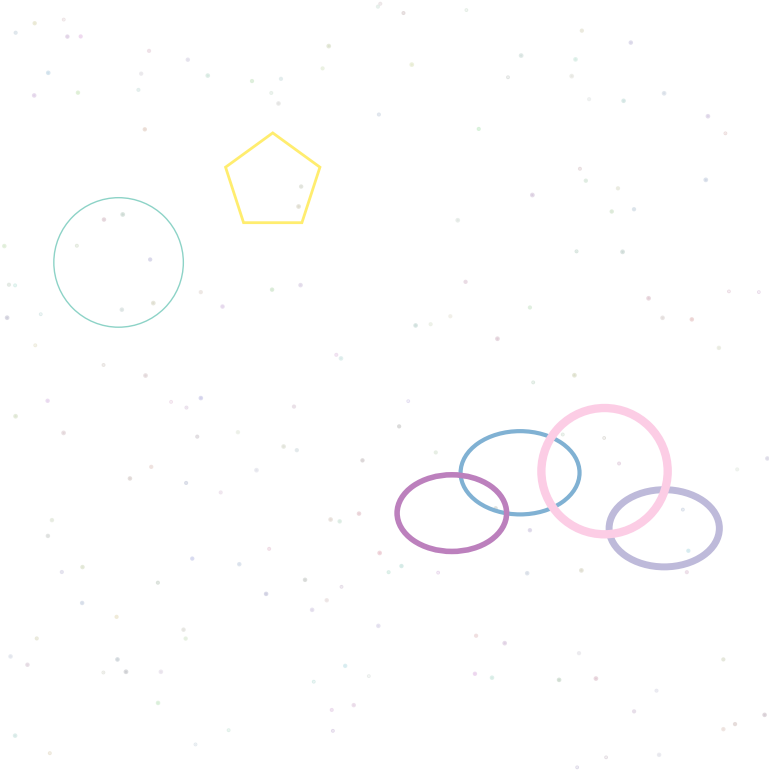[{"shape": "circle", "thickness": 0.5, "radius": 0.42, "center": [0.154, 0.659]}, {"shape": "oval", "thickness": 2.5, "radius": 0.36, "center": [0.863, 0.314]}, {"shape": "oval", "thickness": 1.5, "radius": 0.39, "center": [0.675, 0.386]}, {"shape": "circle", "thickness": 3, "radius": 0.41, "center": [0.785, 0.388]}, {"shape": "oval", "thickness": 2, "radius": 0.36, "center": [0.587, 0.334]}, {"shape": "pentagon", "thickness": 1, "radius": 0.32, "center": [0.354, 0.763]}]